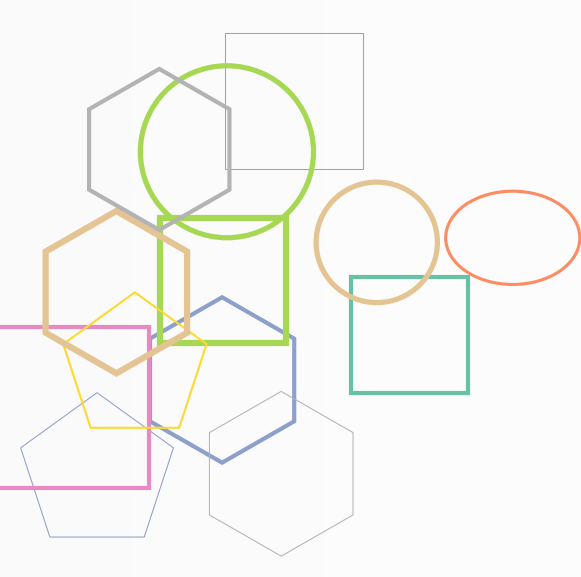[{"shape": "square", "thickness": 0.5, "radius": 0.59, "center": [0.506, 0.824]}, {"shape": "square", "thickness": 2, "radius": 0.5, "center": [0.705, 0.419]}, {"shape": "oval", "thickness": 1.5, "radius": 0.58, "center": [0.882, 0.587]}, {"shape": "hexagon", "thickness": 2, "radius": 0.72, "center": [0.382, 0.341]}, {"shape": "pentagon", "thickness": 0.5, "radius": 0.69, "center": [0.167, 0.181]}, {"shape": "square", "thickness": 2, "radius": 0.7, "center": [0.117, 0.294]}, {"shape": "square", "thickness": 3, "radius": 0.54, "center": [0.384, 0.513]}, {"shape": "circle", "thickness": 2.5, "radius": 0.74, "center": [0.39, 0.736]}, {"shape": "pentagon", "thickness": 1, "radius": 0.65, "center": [0.232, 0.363]}, {"shape": "circle", "thickness": 2.5, "radius": 0.52, "center": [0.648, 0.579]}, {"shape": "hexagon", "thickness": 3, "radius": 0.7, "center": [0.2, 0.493]}, {"shape": "hexagon", "thickness": 2, "radius": 0.7, "center": [0.274, 0.74]}, {"shape": "hexagon", "thickness": 0.5, "radius": 0.71, "center": [0.484, 0.179]}]